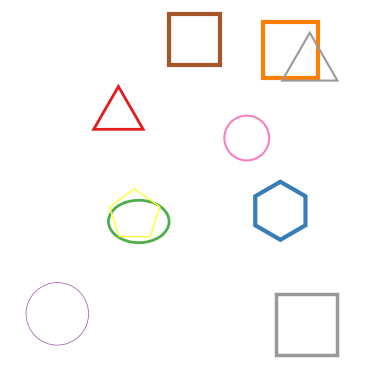[{"shape": "triangle", "thickness": 2, "radius": 0.37, "center": [0.308, 0.701]}, {"shape": "hexagon", "thickness": 3, "radius": 0.38, "center": [0.728, 0.453]}, {"shape": "oval", "thickness": 2, "radius": 0.39, "center": [0.36, 0.425]}, {"shape": "circle", "thickness": 0.5, "radius": 0.41, "center": [0.149, 0.185]}, {"shape": "square", "thickness": 3, "radius": 0.36, "center": [0.754, 0.869]}, {"shape": "pentagon", "thickness": 1, "radius": 0.34, "center": [0.35, 0.441]}, {"shape": "square", "thickness": 3, "radius": 0.33, "center": [0.505, 0.897]}, {"shape": "circle", "thickness": 1.5, "radius": 0.29, "center": [0.641, 0.641]}, {"shape": "square", "thickness": 2.5, "radius": 0.4, "center": [0.796, 0.156]}, {"shape": "triangle", "thickness": 1.5, "radius": 0.41, "center": [0.805, 0.832]}]